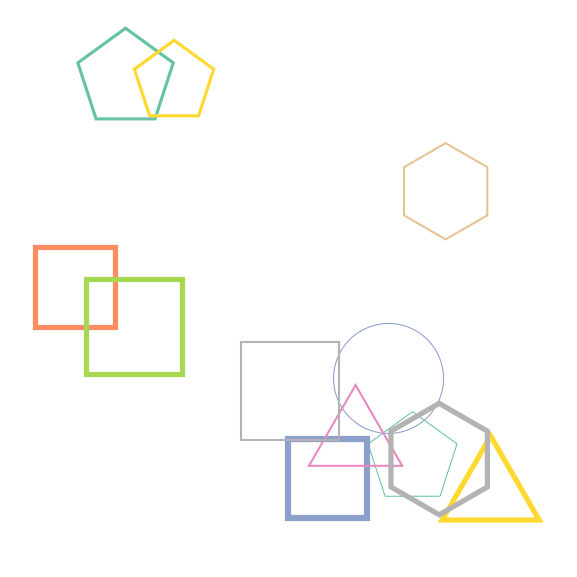[{"shape": "pentagon", "thickness": 1.5, "radius": 0.43, "center": [0.217, 0.863]}, {"shape": "pentagon", "thickness": 0.5, "radius": 0.4, "center": [0.714, 0.205]}, {"shape": "square", "thickness": 2.5, "radius": 0.35, "center": [0.13, 0.502]}, {"shape": "circle", "thickness": 0.5, "radius": 0.48, "center": [0.673, 0.344]}, {"shape": "square", "thickness": 3, "radius": 0.34, "center": [0.567, 0.171]}, {"shape": "triangle", "thickness": 1, "radius": 0.47, "center": [0.616, 0.239]}, {"shape": "square", "thickness": 2.5, "radius": 0.41, "center": [0.232, 0.434]}, {"shape": "pentagon", "thickness": 1.5, "radius": 0.36, "center": [0.301, 0.857]}, {"shape": "triangle", "thickness": 2.5, "radius": 0.48, "center": [0.85, 0.147]}, {"shape": "hexagon", "thickness": 1, "radius": 0.42, "center": [0.772, 0.668]}, {"shape": "hexagon", "thickness": 2.5, "radius": 0.48, "center": [0.76, 0.204]}, {"shape": "square", "thickness": 1, "radius": 0.42, "center": [0.502, 0.322]}]